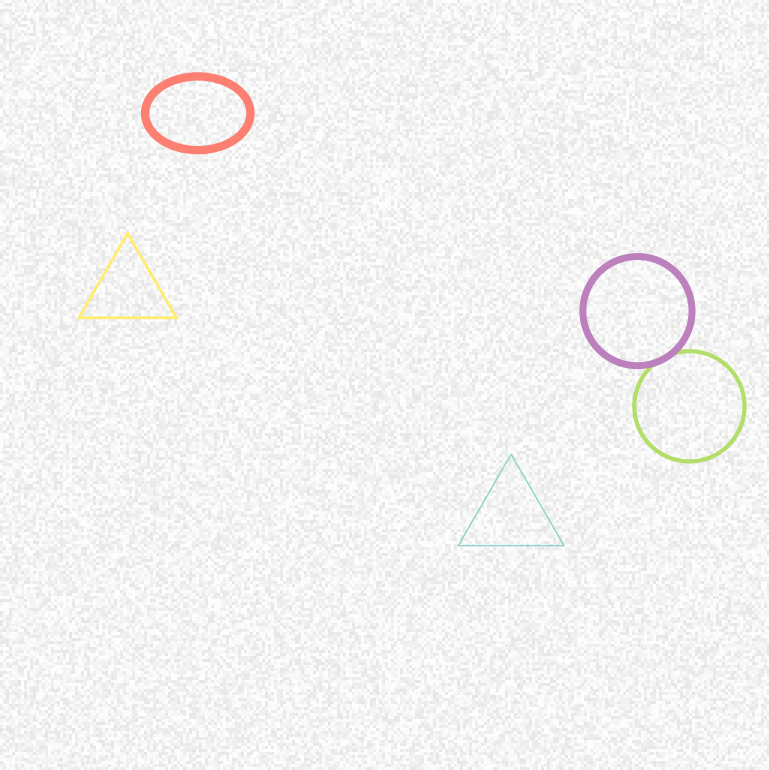[{"shape": "triangle", "thickness": 0.5, "radius": 0.4, "center": [0.664, 0.331]}, {"shape": "oval", "thickness": 3, "radius": 0.34, "center": [0.257, 0.853]}, {"shape": "circle", "thickness": 1.5, "radius": 0.36, "center": [0.895, 0.472]}, {"shape": "circle", "thickness": 2.5, "radius": 0.35, "center": [0.828, 0.596]}, {"shape": "triangle", "thickness": 1, "radius": 0.37, "center": [0.166, 0.624]}]